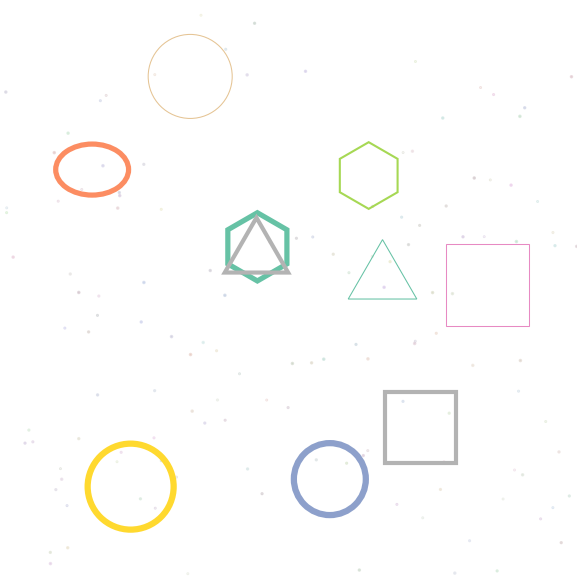[{"shape": "hexagon", "thickness": 2.5, "radius": 0.3, "center": [0.446, 0.572]}, {"shape": "triangle", "thickness": 0.5, "radius": 0.34, "center": [0.662, 0.516]}, {"shape": "oval", "thickness": 2.5, "radius": 0.32, "center": [0.16, 0.705]}, {"shape": "circle", "thickness": 3, "radius": 0.31, "center": [0.571, 0.17]}, {"shape": "square", "thickness": 0.5, "radius": 0.36, "center": [0.844, 0.506]}, {"shape": "hexagon", "thickness": 1, "radius": 0.29, "center": [0.638, 0.695]}, {"shape": "circle", "thickness": 3, "radius": 0.37, "center": [0.226, 0.156]}, {"shape": "circle", "thickness": 0.5, "radius": 0.36, "center": [0.329, 0.867]}, {"shape": "square", "thickness": 2, "radius": 0.31, "center": [0.729, 0.258]}, {"shape": "triangle", "thickness": 2, "radius": 0.32, "center": [0.444, 0.559]}]